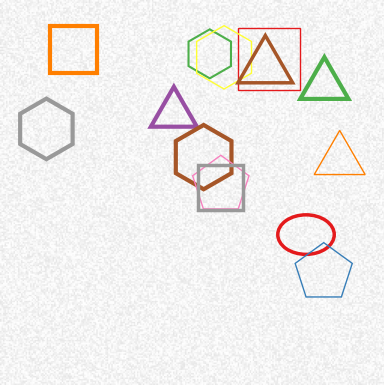[{"shape": "square", "thickness": 1, "radius": 0.41, "center": [0.699, 0.847]}, {"shape": "oval", "thickness": 2.5, "radius": 0.37, "center": [0.795, 0.391]}, {"shape": "pentagon", "thickness": 1, "radius": 0.39, "center": [0.841, 0.292]}, {"shape": "hexagon", "thickness": 1.5, "radius": 0.32, "center": [0.545, 0.86]}, {"shape": "triangle", "thickness": 3, "radius": 0.36, "center": [0.843, 0.779]}, {"shape": "triangle", "thickness": 3, "radius": 0.35, "center": [0.452, 0.705]}, {"shape": "triangle", "thickness": 1, "radius": 0.38, "center": [0.882, 0.585]}, {"shape": "square", "thickness": 3, "radius": 0.31, "center": [0.191, 0.873]}, {"shape": "hexagon", "thickness": 1, "radius": 0.41, "center": [0.582, 0.851]}, {"shape": "triangle", "thickness": 2.5, "radius": 0.41, "center": [0.689, 0.826]}, {"shape": "hexagon", "thickness": 3, "radius": 0.42, "center": [0.529, 0.592]}, {"shape": "pentagon", "thickness": 1, "radius": 0.38, "center": [0.574, 0.52]}, {"shape": "square", "thickness": 2.5, "radius": 0.29, "center": [0.573, 0.512]}, {"shape": "hexagon", "thickness": 3, "radius": 0.39, "center": [0.12, 0.665]}]